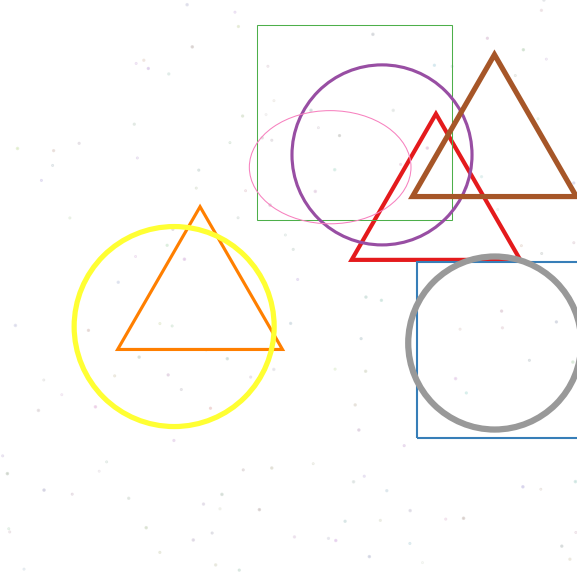[{"shape": "triangle", "thickness": 2, "radius": 0.84, "center": [0.755, 0.633]}, {"shape": "square", "thickness": 1, "radius": 0.76, "center": [0.874, 0.393]}, {"shape": "square", "thickness": 0.5, "radius": 0.84, "center": [0.613, 0.787]}, {"shape": "circle", "thickness": 1.5, "radius": 0.78, "center": [0.661, 0.731]}, {"shape": "triangle", "thickness": 1.5, "radius": 0.82, "center": [0.346, 0.476]}, {"shape": "circle", "thickness": 2.5, "radius": 0.87, "center": [0.302, 0.434]}, {"shape": "triangle", "thickness": 2.5, "radius": 0.82, "center": [0.856, 0.741]}, {"shape": "oval", "thickness": 0.5, "radius": 0.7, "center": [0.572, 0.71]}, {"shape": "circle", "thickness": 3, "radius": 0.75, "center": [0.857, 0.405]}]